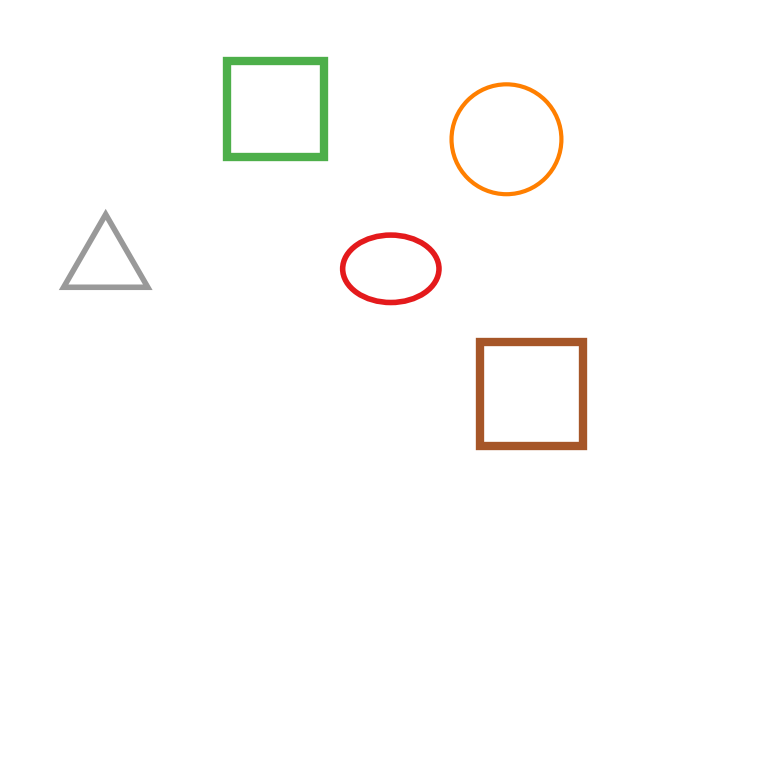[{"shape": "oval", "thickness": 2, "radius": 0.31, "center": [0.508, 0.651]}, {"shape": "square", "thickness": 3, "radius": 0.31, "center": [0.358, 0.859]}, {"shape": "circle", "thickness": 1.5, "radius": 0.36, "center": [0.658, 0.819]}, {"shape": "square", "thickness": 3, "radius": 0.34, "center": [0.69, 0.488]}, {"shape": "triangle", "thickness": 2, "radius": 0.32, "center": [0.137, 0.658]}]